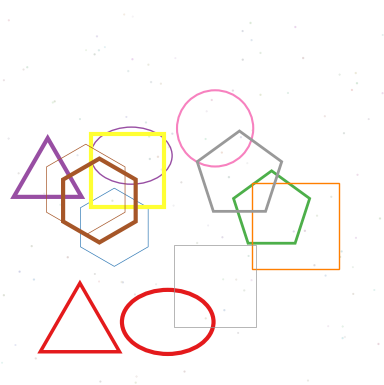[{"shape": "triangle", "thickness": 2.5, "radius": 0.59, "center": [0.208, 0.146]}, {"shape": "oval", "thickness": 3, "radius": 0.59, "center": [0.436, 0.164]}, {"shape": "hexagon", "thickness": 0.5, "radius": 0.51, "center": [0.297, 0.41]}, {"shape": "pentagon", "thickness": 2, "radius": 0.52, "center": [0.705, 0.452]}, {"shape": "oval", "thickness": 1, "radius": 0.53, "center": [0.341, 0.596]}, {"shape": "triangle", "thickness": 3, "radius": 0.51, "center": [0.124, 0.54]}, {"shape": "square", "thickness": 1, "radius": 0.56, "center": [0.767, 0.413]}, {"shape": "square", "thickness": 3, "radius": 0.48, "center": [0.331, 0.556]}, {"shape": "hexagon", "thickness": 3, "radius": 0.54, "center": [0.258, 0.479]}, {"shape": "hexagon", "thickness": 0.5, "radius": 0.59, "center": [0.223, 0.508]}, {"shape": "circle", "thickness": 1.5, "radius": 0.49, "center": [0.559, 0.667]}, {"shape": "pentagon", "thickness": 2, "radius": 0.58, "center": [0.622, 0.544]}, {"shape": "square", "thickness": 0.5, "radius": 0.53, "center": [0.558, 0.256]}]